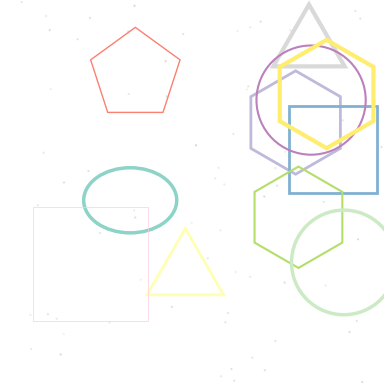[{"shape": "oval", "thickness": 2.5, "radius": 0.6, "center": [0.338, 0.48]}, {"shape": "triangle", "thickness": 2, "radius": 0.57, "center": [0.481, 0.292]}, {"shape": "hexagon", "thickness": 2, "radius": 0.67, "center": [0.768, 0.682]}, {"shape": "pentagon", "thickness": 1, "radius": 0.61, "center": [0.352, 0.807]}, {"shape": "square", "thickness": 2, "radius": 0.57, "center": [0.865, 0.611]}, {"shape": "hexagon", "thickness": 1.5, "radius": 0.66, "center": [0.775, 0.436]}, {"shape": "square", "thickness": 0.5, "radius": 0.75, "center": [0.236, 0.314]}, {"shape": "triangle", "thickness": 3, "radius": 0.54, "center": [0.803, 0.881]}, {"shape": "circle", "thickness": 1.5, "radius": 0.71, "center": [0.808, 0.74]}, {"shape": "circle", "thickness": 2.5, "radius": 0.68, "center": [0.893, 0.318]}, {"shape": "hexagon", "thickness": 3, "radius": 0.7, "center": [0.848, 0.756]}]